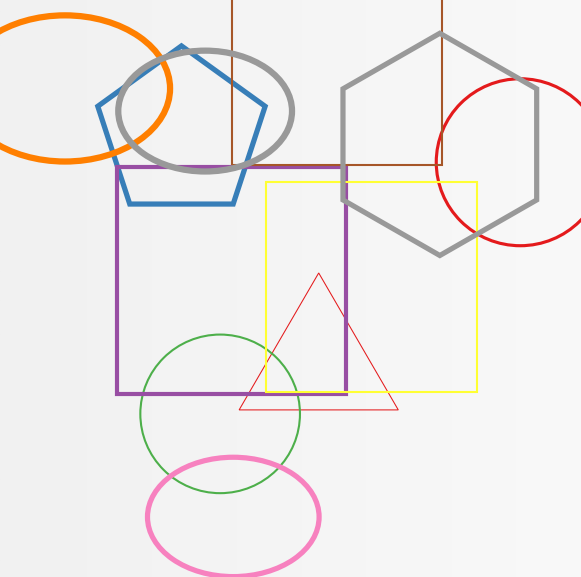[{"shape": "triangle", "thickness": 0.5, "radius": 0.79, "center": [0.548, 0.368]}, {"shape": "circle", "thickness": 1.5, "radius": 0.72, "center": [0.895, 0.718]}, {"shape": "pentagon", "thickness": 2.5, "radius": 0.76, "center": [0.312, 0.768]}, {"shape": "circle", "thickness": 1, "radius": 0.69, "center": [0.379, 0.282]}, {"shape": "square", "thickness": 2, "radius": 0.98, "center": [0.398, 0.514]}, {"shape": "oval", "thickness": 3, "radius": 0.9, "center": [0.112, 0.846]}, {"shape": "square", "thickness": 1, "radius": 0.91, "center": [0.639, 0.502]}, {"shape": "square", "thickness": 1, "radius": 0.9, "center": [0.58, 0.893]}, {"shape": "oval", "thickness": 2.5, "radius": 0.74, "center": [0.401, 0.104]}, {"shape": "hexagon", "thickness": 2.5, "radius": 0.96, "center": [0.757, 0.749]}, {"shape": "oval", "thickness": 3, "radius": 0.75, "center": [0.353, 0.807]}]